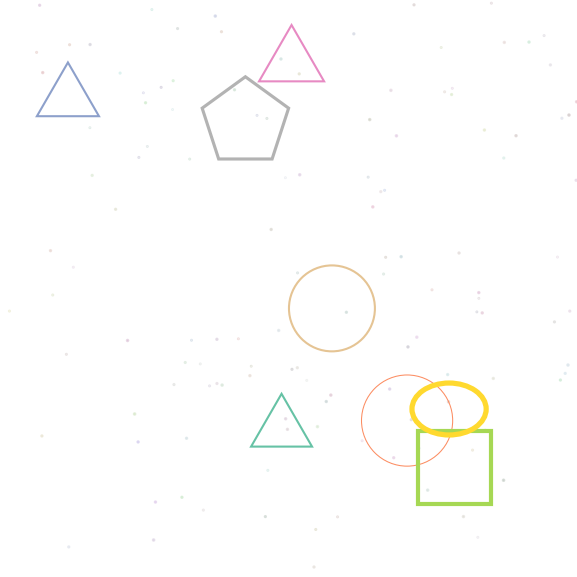[{"shape": "triangle", "thickness": 1, "radius": 0.3, "center": [0.488, 0.256]}, {"shape": "circle", "thickness": 0.5, "radius": 0.39, "center": [0.705, 0.271]}, {"shape": "triangle", "thickness": 1, "radius": 0.31, "center": [0.118, 0.829]}, {"shape": "triangle", "thickness": 1, "radius": 0.33, "center": [0.505, 0.891]}, {"shape": "square", "thickness": 2, "radius": 0.32, "center": [0.787, 0.19]}, {"shape": "oval", "thickness": 2.5, "radius": 0.32, "center": [0.778, 0.291]}, {"shape": "circle", "thickness": 1, "radius": 0.37, "center": [0.575, 0.465]}, {"shape": "pentagon", "thickness": 1.5, "radius": 0.39, "center": [0.425, 0.787]}]